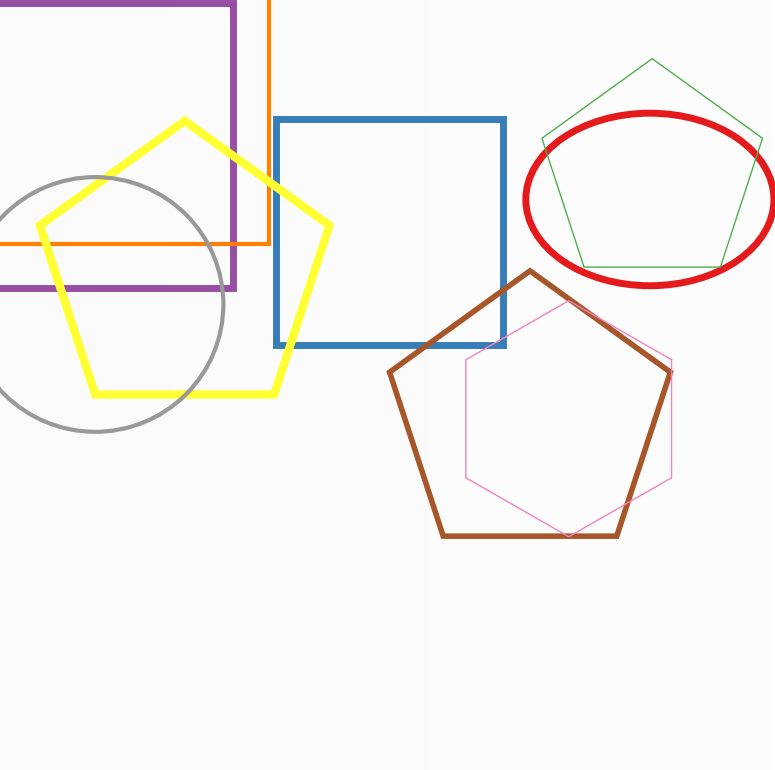[{"shape": "oval", "thickness": 2.5, "radius": 0.8, "center": [0.839, 0.741]}, {"shape": "square", "thickness": 2.5, "radius": 0.73, "center": [0.502, 0.699]}, {"shape": "pentagon", "thickness": 0.5, "radius": 0.75, "center": [0.842, 0.774]}, {"shape": "square", "thickness": 2.5, "radius": 0.92, "center": [0.116, 0.812]}, {"shape": "square", "thickness": 1.5, "radius": 0.92, "center": [0.164, 0.867]}, {"shape": "pentagon", "thickness": 3, "radius": 0.98, "center": [0.238, 0.647]}, {"shape": "pentagon", "thickness": 2, "radius": 0.95, "center": [0.684, 0.458]}, {"shape": "hexagon", "thickness": 0.5, "radius": 0.77, "center": [0.734, 0.456]}, {"shape": "circle", "thickness": 1.5, "radius": 0.83, "center": [0.123, 0.605]}]